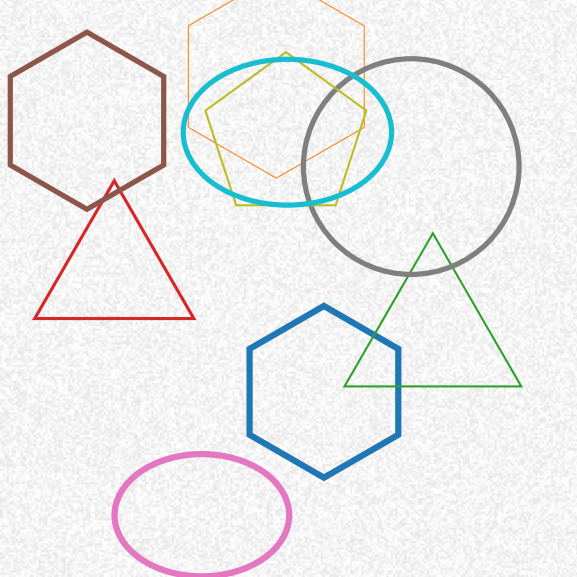[{"shape": "hexagon", "thickness": 3, "radius": 0.74, "center": [0.561, 0.321]}, {"shape": "hexagon", "thickness": 0.5, "radius": 0.88, "center": [0.478, 0.867]}, {"shape": "triangle", "thickness": 1, "radius": 0.88, "center": [0.75, 0.418]}, {"shape": "triangle", "thickness": 1.5, "radius": 0.8, "center": [0.198, 0.527]}, {"shape": "hexagon", "thickness": 2.5, "radius": 0.77, "center": [0.151, 0.79]}, {"shape": "oval", "thickness": 3, "radius": 0.76, "center": [0.35, 0.107]}, {"shape": "circle", "thickness": 2.5, "radius": 0.93, "center": [0.712, 0.711]}, {"shape": "pentagon", "thickness": 1, "radius": 0.73, "center": [0.495, 0.762]}, {"shape": "oval", "thickness": 2.5, "radius": 0.9, "center": [0.498, 0.77]}]